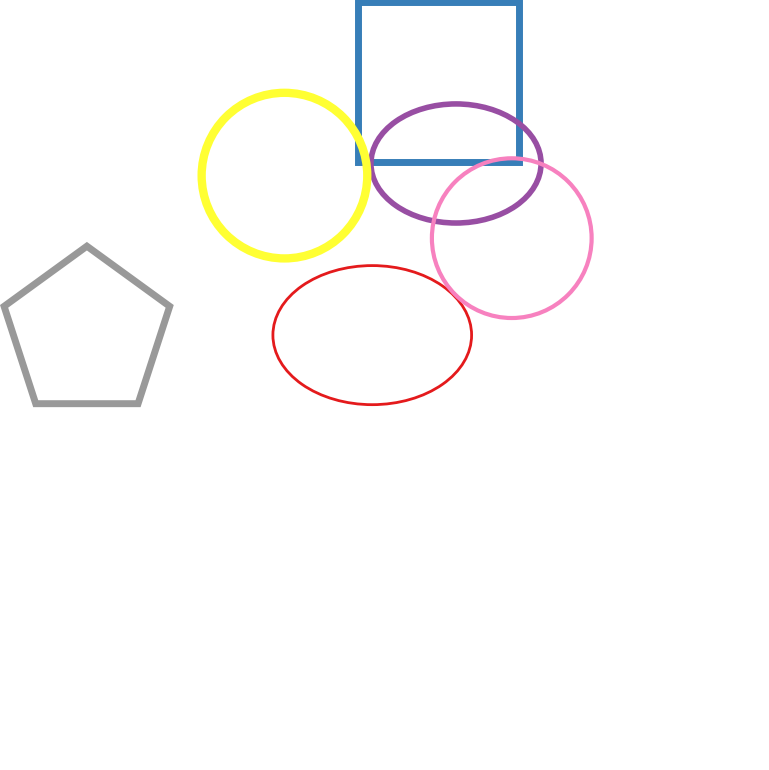[{"shape": "oval", "thickness": 1, "radius": 0.65, "center": [0.483, 0.565]}, {"shape": "square", "thickness": 2.5, "radius": 0.52, "center": [0.57, 0.893]}, {"shape": "oval", "thickness": 2, "radius": 0.55, "center": [0.592, 0.788]}, {"shape": "circle", "thickness": 3, "radius": 0.54, "center": [0.369, 0.772]}, {"shape": "circle", "thickness": 1.5, "radius": 0.52, "center": [0.665, 0.691]}, {"shape": "pentagon", "thickness": 2.5, "radius": 0.57, "center": [0.113, 0.567]}]